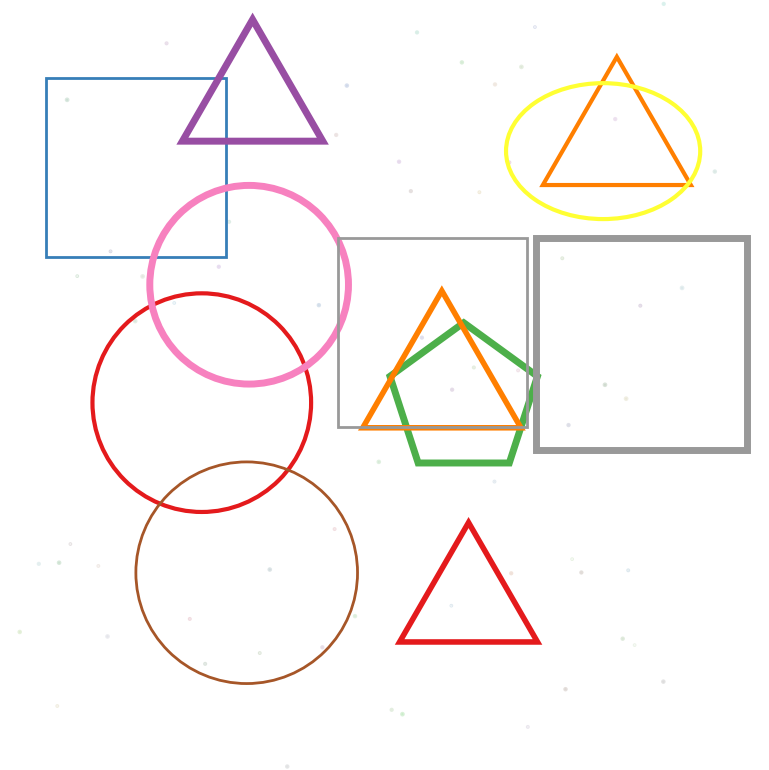[{"shape": "triangle", "thickness": 2, "radius": 0.52, "center": [0.609, 0.218]}, {"shape": "circle", "thickness": 1.5, "radius": 0.71, "center": [0.262, 0.477]}, {"shape": "square", "thickness": 1, "radius": 0.58, "center": [0.177, 0.783]}, {"shape": "pentagon", "thickness": 2.5, "radius": 0.5, "center": [0.602, 0.48]}, {"shape": "triangle", "thickness": 2.5, "radius": 0.53, "center": [0.328, 0.869]}, {"shape": "triangle", "thickness": 2, "radius": 0.59, "center": [0.574, 0.504]}, {"shape": "triangle", "thickness": 1.5, "radius": 0.55, "center": [0.801, 0.815]}, {"shape": "oval", "thickness": 1.5, "radius": 0.63, "center": [0.783, 0.804]}, {"shape": "circle", "thickness": 1, "radius": 0.72, "center": [0.32, 0.256]}, {"shape": "circle", "thickness": 2.5, "radius": 0.65, "center": [0.324, 0.63]}, {"shape": "square", "thickness": 2.5, "radius": 0.69, "center": [0.833, 0.553]}, {"shape": "square", "thickness": 1, "radius": 0.61, "center": [0.562, 0.568]}]